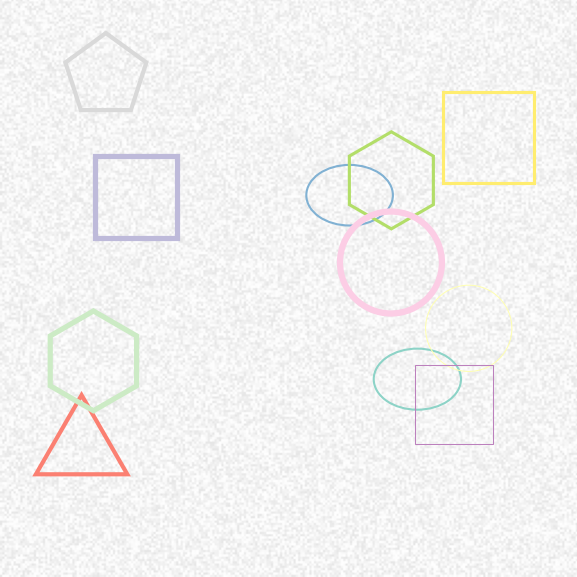[{"shape": "oval", "thickness": 1, "radius": 0.38, "center": [0.723, 0.343]}, {"shape": "circle", "thickness": 0.5, "radius": 0.37, "center": [0.812, 0.431]}, {"shape": "square", "thickness": 2.5, "radius": 0.35, "center": [0.236, 0.658]}, {"shape": "triangle", "thickness": 2, "radius": 0.46, "center": [0.141, 0.224]}, {"shape": "oval", "thickness": 1, "radius": 0.37, "center": [0.605, 0.661]}, {"shape": "hexagon", "thickness": 1.5, "radius": 0.42, "center": [0.678, 0.687]}, {"shape": "circle", "thickness": 3, "radius": 0.44, "center": [0.677, 0.545]}, {"shape": "pentagon", "thickness": 2, "radius": 0.37, "center": [0.183, 0.868]}, {"shape": "square", "thickness": 0.5, "radius": 0.34, "center": [0.786, 0.299]}, {"shape": "hexagon", "thickness": 2.5, "radius": 0.43, "center": [0.162, 0.374]}, {"shape": "square", "thickness": 1.5, "radius": 0.39, "center": [0.846, 0.761]}]